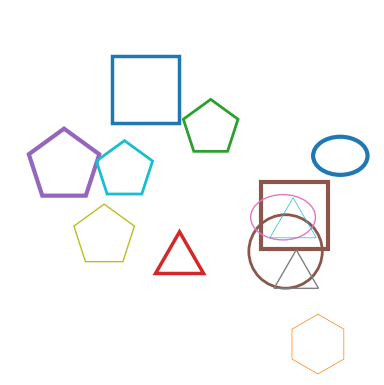[{"shape": "square", "thickness": 2.5, "radius": 0.43, "center": [0.377, 0.768]}, {"shape": "oval", "thickness": 3, "radius": 0.35, "center": [0.884, 0.595]}, {"shape": "hexagon", "thickness": 0.5, "radius": 0.39, "center": [0.826, 0.106]}, {"shape": "pentagon", "thickness": 2, "radius": 0.37, "center": [0.547, 0.667]}, {"shape": "triangle", "thickness": 2.5, "radius": 0.36, "center": [0.466, 0.326]}, {"shape": "pentagon", "thickness": 3, "radius": 0.48, "center": [0.166, 0.57]}, {"shape": "square", "thickness": 3, "radius": 0.44, "center": [0.765, 0.441]}, {"shape": "circle", "thickness": 2, "radius": 0.48, "center": [0.742, 0.347]}, {"shape": "oval", "thickness": 1, "radius": 0.42, "center": [0.735, 0.436]}, {"shape": "triangle", "thickness": 1, "radius": 0.33, "center": [0.769, 0.284]}, {"shape": "pentagon", "thickness": 1, "radius": 0.41, "center": [0.271, 0.387]}, {"shape": "pentagon", "thickness": 2, "radius": 0.38, "center": [0.323, 0.558]}, {"shape": "triangle", "thickness": 0.5, "radius": 0.35, "center": [0.761, 0.417]}]